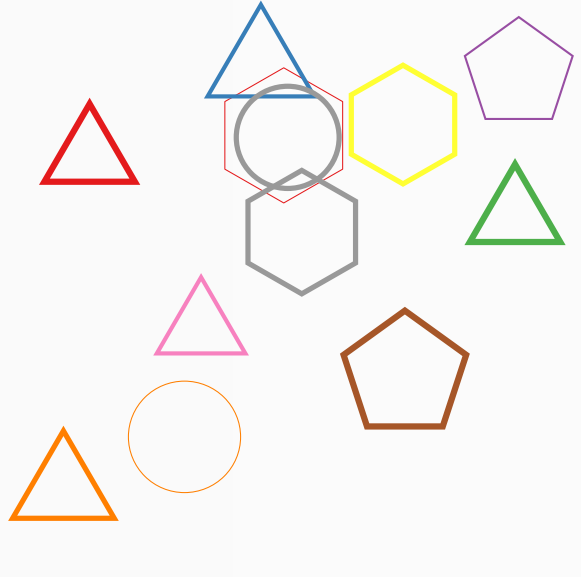[{"shape": "hexagon", "thickness": 0.5, "radius": 0.59, "center": [0.488, 0.765]}, {"shape": "triangle", "thickness": 3, "radius": 0.45, "center": [0.154, 0.729]}, {"shape": "triangle", "thickness": 2, "radius": 0.53, "center": [0.449, 0.885]}, {"shape": "triangle", "thickness": 3, "radius": 0.45, "center": [0.886, 0.625]}, {"shape": "pentagon", "thickness": 1, "radius": 0.49, "center": [0.893, 0.872]}, {"shape": "triangle", "thickness": 2.5, "radius": 0.5, "center": [0.109, 0.152]}, {"shape": "circle", "thickness": 0.5, "radius": 0.48, "center": [0.317, 0.243]}, {"shape": "hexagon", "thickness": 2.5, "radius": 0.51, "center": [0.693, 0.783]}, {"shape": "pentagon", "thickness": 3, "radius": 0.55, "center": [0.697, 0.35]}, {"shape": "triangle", "thickness": 2, "radius": 0.44, "center": [0.346, 0.431]}, {"shape": "hexagon", "thickness": 2.5, "radius": 0.53, "center": [0.519, 0.597]}, {"shape": "circle", "thickness": 2.5, "radius": 0.44, "center": [0.495, 0.761]}]